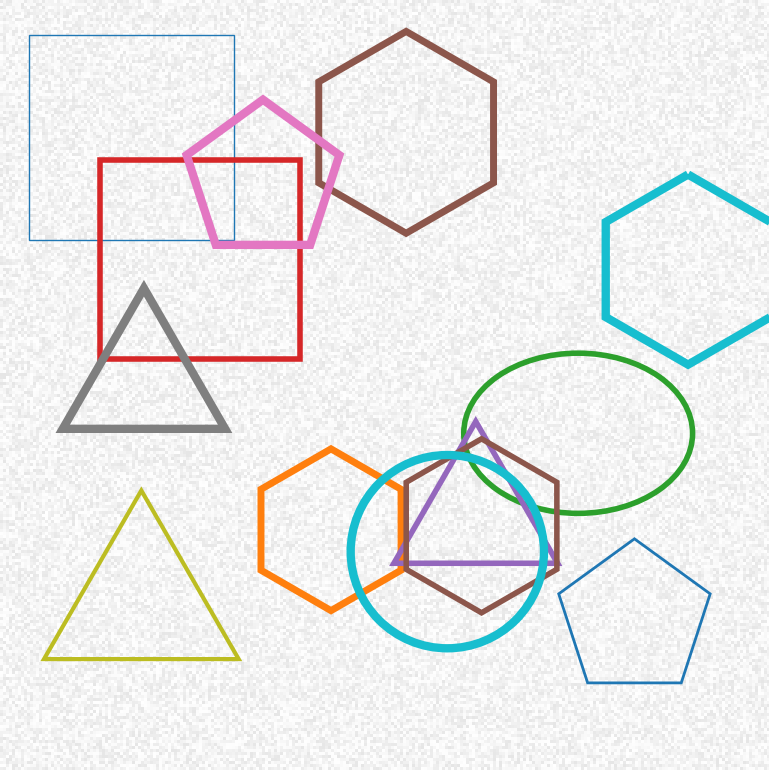[{"shape": "pentagon", "thickness": 1, "radius": 0.52, "center": [0.824, 0.197]}, {"shape": "square", "thickness": 0.5, "radius": 0.67, "center": [0.171, 0.821]}, {"shape": "hexagon", "thickness": 2.5, "radius": 0.53, "center": [0.43, 0.312]}, {"shape": "oval", "thickness": 2, "radius": 0.74, "center": [0.751, 0.437]}, {"shape": "square", "thickness": 2, "radius": 0.65, "center": [0.259, 0.663]}, {"shape": "triangle", "thickness": 2, "radius": 0.61, "center": [0.618, 0.33]}, {"shape": "hexagon", "thickness": 2.5, "radius": 0.66, "center": [0.527, 0.828]}, {"shape": "hexagon", "thickness": 2, "radius": 0.56, "center": [0.625, 0.317]}, {"shape": "pentagon", "thickness": 3, "radius": 0.52, "center": [0.342, 0.766]}, {"shape": "triangle", "thickness": 3, "radius": 0.61, "center": [0.187, 0.504]}, {"shape": "triangle", "thickness": 1.5, "radius": 0.73, "center": [0.184, 0.217]}, {"shape": "hexagon", "thickness": 3, "radius": 0.62, "center": [0.894, 0.65]}, {"shape": "circle", "thickness": 3, "radius": 0.63, "center": [0.581, 0.284]}]